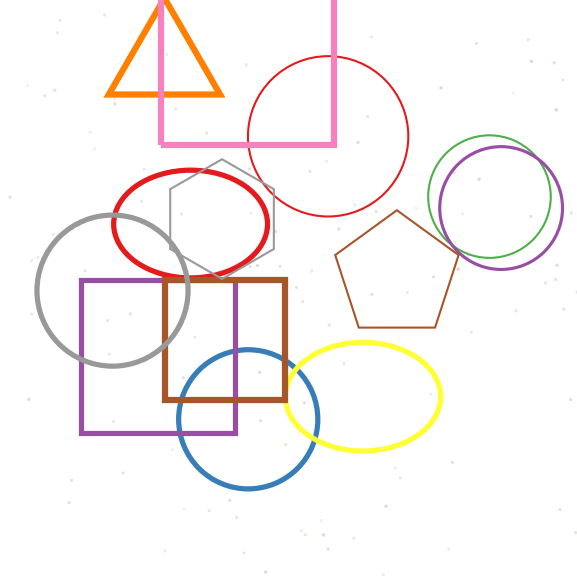[{"shape": "oval", "thickness": 2.5, "radius": 0.67, "center": [0.33, 0.611]}, {"shape": "circle", "thickness": 1, "radius": 0.69, "center": [0.568, 0.763]}, {"shape": "circle", "thickness": 2.5, "radius": 0.6, "center": [0.43, 0.273]}, {"shape": "circle", "thickness": 1, "radius": 0.53, "center": [0.848, 0.659]}, {"shape": "square", "thickness": 2.5, "radius": 0.66, "center": [0.273, 0.382]}, {"shape": "circle", "thickness": 1.5, "radius": 0.53, "center": [0.868, 0.639]}, {"shape": "triangle", "thickness": 3, "radius": 0.56, "center": [0.285, 0.891]}, {"shape": "oval", "thickness": 2.5, "radius": 0.67, "center": [0.629, 0.312]}, {"shape": "pentagon", "thickness": 1, "radius": 0.56, "center": [0.687, 0.523]}, {"shape": "square", "thickness": 3, "radius": 0.52, "center": [0.389, 0.41]}, {"shape": "square", "thickness": 3, "radius": 0.75, "center": [0.429, 0.898]}, {"shape": "circle", "thickness": 2.5, "radius": 0.65, "center": [0.195, 0.496]}, {"shape": "hexagon", "thickness": 1, "radius": 0.52, "center": [0.384, 0.62]}]